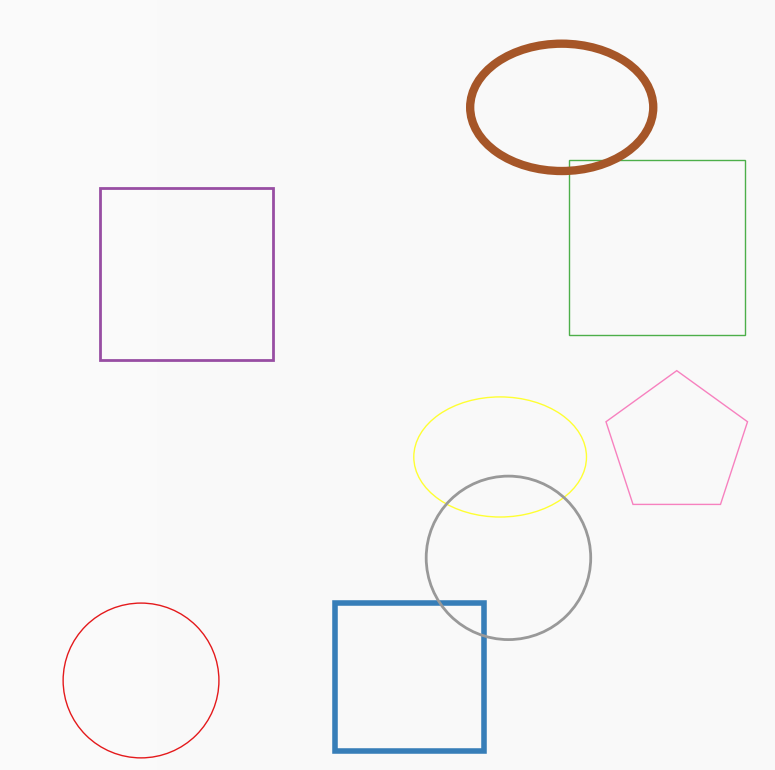[{"shape": "circle", "thickness": 0.5, "radius": 0.5, "center": [0.182, 0.116]}, {"shape": "square", "thickness": 2, "radius": 0.48, "center": [0.529, 0.121]}, {"shape": "square", "thickness": 0.5, "radius": 0.57, "center": [0.848, 0.678]}, {"shape": "square", "thickness": 1, "radius": 0.56, "center": [0.241, 0.644]}, {"shape": "oval", "thickness": 0.5, "radius": 0.56, "center": [0.645, 0.407]}, {"shape": "oval", "thickness": 3, "radius": 0.59, "center": [0.725, 0.861]}, {"shape": "pentagon", "thickness": 0.5, "radius": 0.48, "center": [0.873, 0.423]}, {"shape": "circle", "thickness": 1, "radius": 0.53, "center": [0.656, 0.276]}]